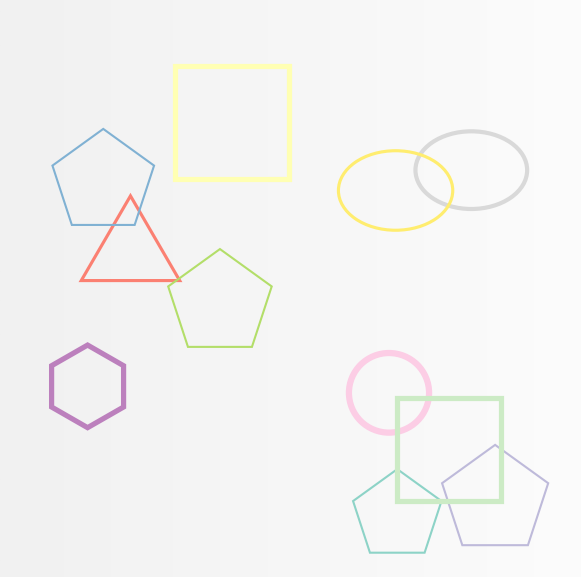[{"shape": "pentagon", "thickness": 1, "radius": 0.4, "center": [0.683, 0.107]}, {"shape": "square", "thickness": 2.5, "radius": 0.49, "center": [0.399, 0.787]}, {"shape": "pentagon", "thickness": 1, "radius": 0.48, "center": [0.852, 0.133]}, {"shape": "triangle", "thickness": 1.5, "radius": 0.49, "center": [0.224, 0.562]}, {"shape": "pentagon", "thickness": 1, "radius": 0.46, "center": [0.178, 0.684]}, {"shape": "pentagon", "thickness": 1, "radius": 0.47, "center": [0.378, 0.474]}, {"shape": "circle", "thickness": 3, "radius": 0.34, "center": [0.669, 0.319]}, {"shape": "oval", "thickness": 2, "radius": 0.48, "center": [0.811, 0.704]}, {"shape": "hexagon", "thickness": 2.5, "radius": 0.36, "center": [0.151, 0.33]}, {"shape": "square", "thickness": 2.5, "radius": 0.45, "center": [0.773, 0.221]}, {"shape": "oval", "thickness": 1.5, "radius": 0.49, "center": [0.681, 0.669]}]